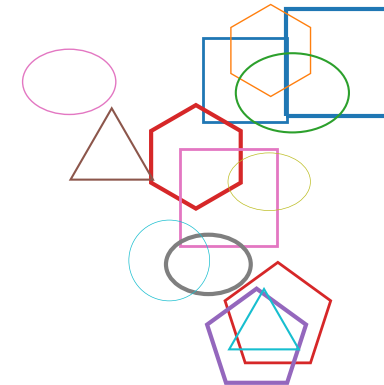[{"shape": "square", "thickness": 3, "radius": 0.7, "center": [0.883, 0.838]}, {"shape": "square", "thickness": 2, "radius": 0.54, "center": [0.636, 0.791]}, {"shape": "hexagon", "thickness": 1, "radius": 0.6, "center": [0.703, 0.869]}, {"shape": "oval", "thickness": 1.5, "radius": 0.73, "center": [0.759, 0.759]}, {"shape": "hexagon", "thickness": 3, "radius": 0.67, "center": [0.509, 0.593]}, {"shape": "pentagon", "thickness": 2, "radius": 0.72, "center": [0.722, 0.174]}, {"shape": "pentagon", "thickness": 3, "radius": 0.68, "center": [0.666, 0.115]}, {"shape": "triangle", "thickness": 1.5, "radius": 0.62, "center": [0.29, 0.595]}, {"shape": "square", "thickness": 2, "radius": 0.63, "center": [0.593, 0.488]}, {"shape": "oval", "thickness": 1, "radius": 0.61, "center": [0.18, 0.787]}, {"shape": "oval", "thickness": 3, "radius": 0.55, "center": [0.541, 0.313]}, {"shape": "oval", "thickness": 0.5, "radius": 0.54, "center": [0.699, 0.528]}, {"shape": "circle", "thickness": 0.5, "radius": 0.52, "center": [0.44, 0.323]}, {"shape": "triangle", "thickness": 1.5, "radius": 0.52, "center": [0.686, 0.145]}]